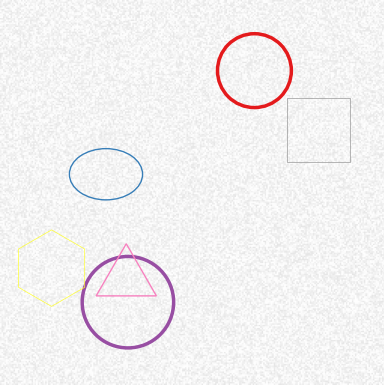[{"shape": "circle", "thickness": 2.5, "radius": 0.48, "center": [0.661, 0.817]}, {"shape": "oval", "thickness": 1, "radius": 0.48, "center": [0.275, 0.547]}, {"shape": "circle", "thickness": 2.5, "radius": 0.59, "center": [0.332, 0.215]}, {"shape": "hexagon", "thickness": 0.5, "radius": 0.5, "center": [0.134, 0.303]}, {"shape": "triangle", "thickness": 1, "radius": 0.45, "center": [0.328, 0.277]}, {"shape": "square", "thickness": 0.5, "radius": 0.41, "center": [0.827, 0.662]}]